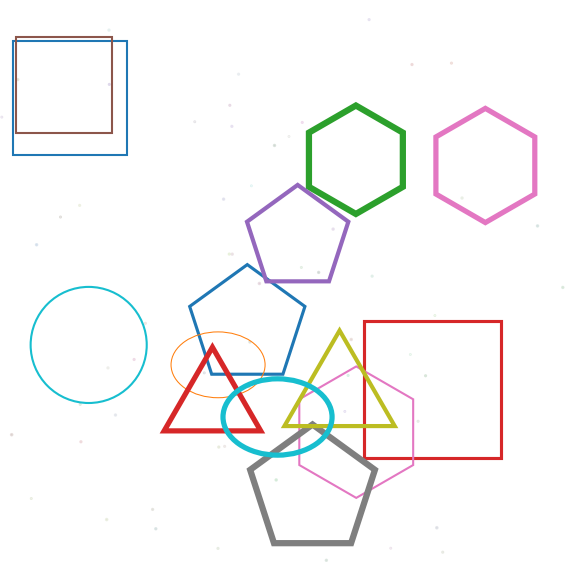[{"shape": "pentagon", "thickness": 1.5, "radius": 0.52, "center": [0.428, 0.436]}, {"shape": "square", "thickness": 1, "radius": 0.49, "center": [0.122, 0.829]}, {"shape": "oval", "thickness": 0.5, "radius": 0.41, "center": [0.378, 0.367]}, {"shape": "hexagon", "thickness": 3, "radius": 0.47, "center": [0.616, 0.723]}, {"shape": "square", "thickness": 1.5, "radius": 0.59, "center": [0.749, 0.325]}, {"shape": "triangle", "thickness": 2.5, "radius": 0.48, "center": [0.368, 0.301]}, {"shape": "pentagon", "thickness": 2, "radius": 0.46, "center": [0.515, 0.587]}, {"shape": "square", "thickness": 1, "radius": 0.41, "center": [0.111, 0.852]}, {"shape": "hexagon", "thickness": 2.5, "radius": 0.49, "center": [0.84, 0.713]}, {"shape": "hexagon", "thickness": 1, "radius": 0.57, "center": [0.617, 0.251]}, {"shape": "pentagon", "thickness": 3, "radius": 0.57, "center": [0.541, 0.15]}, {"shape": "triangle", "thickness": 2, "radius": 0.55, "center": [0.588, 0.316]}, {"shape": "circle", "thickness": 1, "radius": 0.5, "center": [0.154, 0.402]}, {"shape": "oval", "thickness": 2.5, "radius": 0.47, "center": [0.481, 0.277]}]